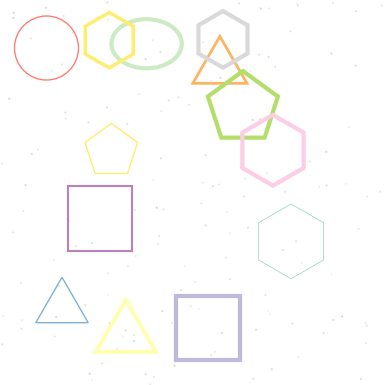[{"shape": "hexagon", "thickness": 0.5, "radius": 0.49, "center": [0.756, 0.373]}, {"shape": "triangle", "thickness": 3, "radius": 0.45, "center": [0.327, 0.131]}, {"shape": "square", "thickness": 3, "radius": 0.42, "center": [0.54, 0.148]}, {"shape": "circle", "thickness": 1, "radius": 0.42, "center": [0.121, 0.875]}, {"shape": "triangle", "thickness": 1, "radius": 0.39, "center": [0.161, 0.201]}, {"shape": "triangle", "thickness": 2, "radius": 0.41, "center": [0.571, 0.824]}, {"shape": "pentagon", "thickness": 3, "radius": 0.48, "center": [0.631, 0.72]}, {"shape": "hexagon", "thickness": 3, "radius": 0.46, "center": [0.709, 0.61]}, {"shape": "hexagon", "thickness": 3, "radius": 0.37, "center": [0.579, 0.898]}, {"shape": "square", "thickness": 1.5, "radius": 0.42, "center": [0.26, 0.433]}, {"shape": "oval", "thickness": 3, "radius": 0.46, "center": [0.381, 0.886]}, {"shape": "pentagon", "thickness": 1, "radius": 0.36, "center": [0.289, 0.608]}, {"shape": "hexagon", "thickness": 2.5, "radius": 0.36, "center": [0.284, 0.896]}]